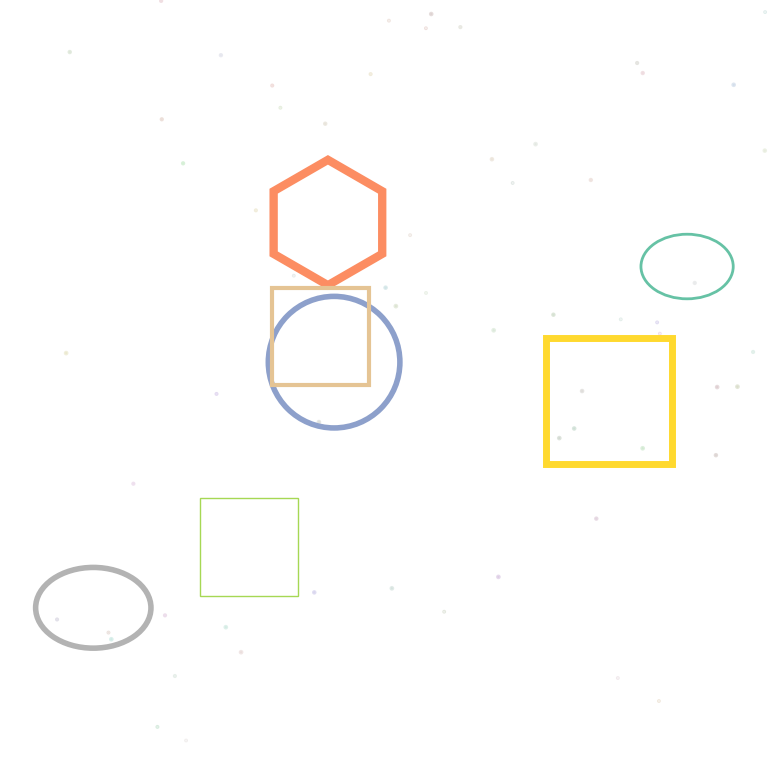[{"shape": "oval", "thickness": 1, "radius": 0.3, "center": [0.892, 0.654]}, {"shape": "hexagon", "thickness": 3, "radius": 0.41, "center": [0.426, 0.711]}, {"shape": "circle", "thickness": 2, "radius": 0.43, "center": [0.434, 0.53]}, {"shape": "square", "thickness": 0.5, "radius": 0.32, "center": [0.323, 0.289]}, {"shape": "square", "thickness": 2.5, "radius": 0.41, "center": [0.791, 0.479]}, {"shape": "square", "thickness": 1.5, "radius": 0.31, "center": [0.417, 0.563]}, {"shape": "oval", "thickness": 2, "radius": 0.37, "center": [0.121, 0.211]}]